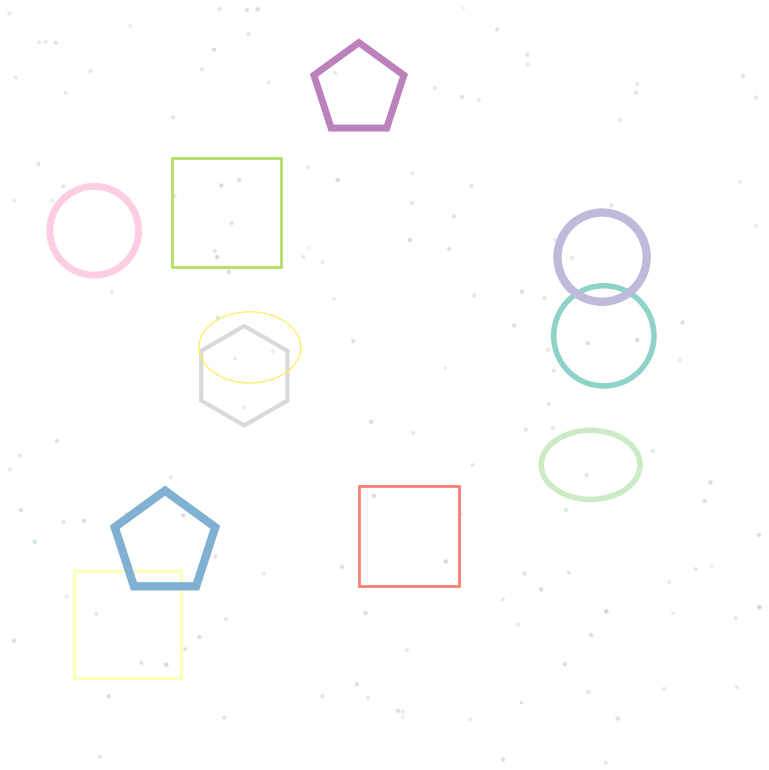[{"shape": "circle", "thickness": 2, "radius": 0.33, "center": [0.784, 0.564]}, {"shape": "square", "thickness": 1, "radius": 0.35, "center": [0.166, 0.189]}, {"shape": "circle", "thickness": 3, "radius": 0.29, "center": [0.782, 0.666]}, {"shape": "square", "thickness": 1, "radius": 0.32, "center": [0.531, 0.304]}, {"shape": "pentagon", "thickness": 3, "radius": 0.34, "center": [0.214, 0.294]}, {"shape": "square", "thickness": 1, "radius": 0.35, "center": [0.294, 0.725]}, {"shape": "circle", "thickness": 2.5, "radius": 0.29, "center": [0.122, 0.7]}, {"shape": "hexagon", "thickness": 1.5, "radius": 0.32, "center": [0.317, 0.512]}, {"shape": "pentagon", "thickness": 2.5, "radius": 0.31, "center": [0.466, 0.883]}, {"shape": "oval", "thickness": 2, "radius": 0.32, "center": [0.767, 0.396]}, {"shape": "oval", "thickness": 0.5, "radius": 0.33, "center": [0.324, 0.549]}]